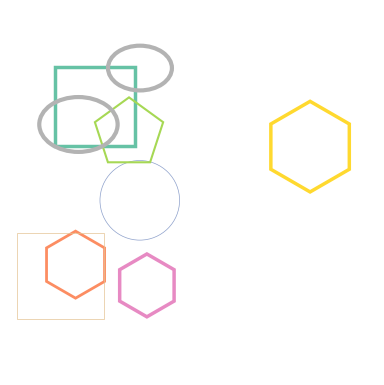[{"shape": "square", "thickness": 2.5, "radius": 0.51, "center": [0.247, 0.722]}, {"shape": "hexagon", "thickness": 2, "radius": 0.44, "center": [0.196, 0.313]}, {"shape": "circle", "thickness": 0.5, "radius": 0.52, "center": [0.363, 0.48]}, {"shape": "hexagon", "thickness": 2.5, "radius": 0.41, "center": [0.382, 0.259]}, {"shape": "pentagon", "thickness": 1.5, "radius": 0.47, "center": [0.335, 0.654]}, {"shape": "hexagon", "thickness": 2.5, "radius": 0.59, "center": [0.805, 0.619]}, {"shape": "square", "thickness": 0.5, "radius": 0.56, "center": [0.158, 0.283]}, {"shape": "oval", "thickness": 3, "radius": 0.51, "center": [0.204, 0.677]}, {"shape": "oval", "thickness": 3, "radius": 0.41, "center": [0.364, 0.823]}]